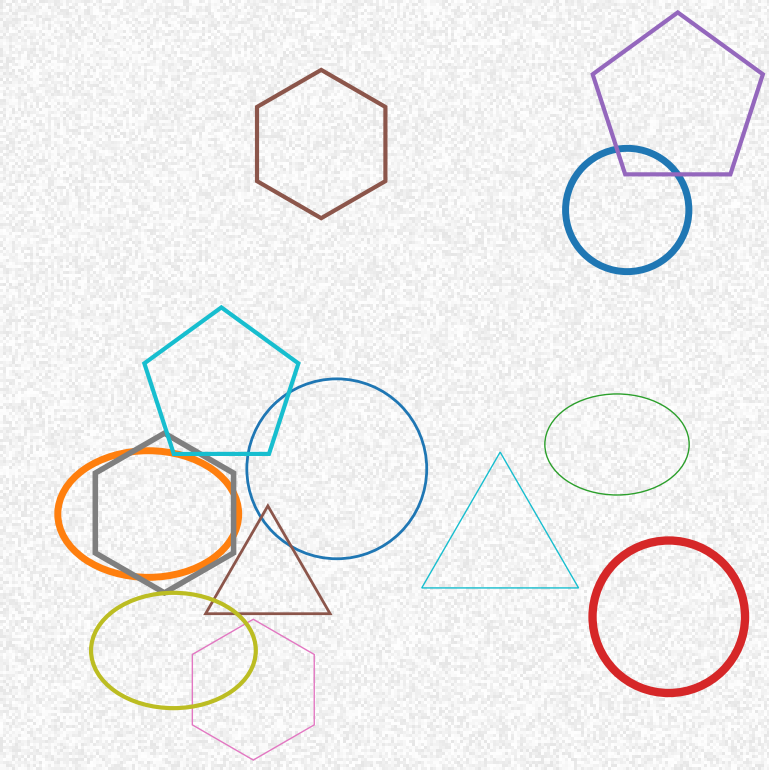[{"shape": "circle", "thickness": 2.5, "radius": 0.4, "center": [0.815, 0.727]}, {"shape": "circle", "thickness": 1, "radius": 0.58, "center": [0.437, 0.391]}, {"shape": "oval", "thickness": 2.5, "radius": 0.59, "center": [0.193, 0.332]}, {"shape": "oval", "thickness": 0.5, "radius": 0.47, "center": [0.801, 0.423]}, {"shape": "circle", "thickness": 3, "radius": 0.5, "center": [0.869, 0.199]}, {"shape": "pentagon", "thickness": 1.5, "radius": 0.58, "center": [0.88, 0.868]}, {"shape": "triangle", "thickness": 1, "radius": 0.47, "center": [0.348, 0.25]}, {"shape": "hexagon", "thickness": 1.5, "radius": 0.48, "center": [0.417, 0.813]}, {"shape": "hexagon", "thickness": 0.5, "radius": 0.46, "center": [0.329, 0.104]}, {"shape": "hexagon", "thickness": 2, "radius": 0.52, "center": [0.214, 0.334]}, {"shape": "oval", "thickness": 1.5, "radius": 0.53, "center": [0.225, 0.155]}, {"shape": "triangle", "thickness": 0.5, "radius": 0.59, "center": [0.65, 0.295]}, {"shape": "pentagon", "thickness": 1.5, "radius": 0.53, "center": [0.287, 0.496]}]